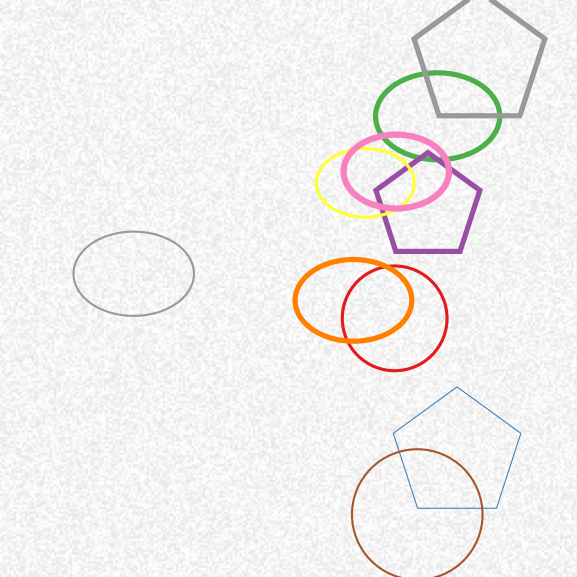[{"shape": "circle", "thickness": 1.5, "radius": 0.45, "center": [0.683, 0.448]}, {"shape": "pentagon", "thickness": 0.5, "radius": 0.58, "center": [0.791, 0.213]}, {"shape": "oval", "thickness": 2.5, "radius": 0.54, "center": [0.758, 0.798]}, {"shape": "pentagon", "thickness": 2.5, "radius": 0.47, "center": [0.741, 0.64]}, {"shape": "oval", "thickness": 2.5, "radius": 0.51, "center": [0.612, 0.479]}, {"shape": "oval", "thickness": 1.5, "radius": 0.42, "center": [0.632, 0.682]}, {"shape": "circle", "thickness": 1, "radius": 0.57, "center": [0.723, 0.108]}, {"shape": "oval", "thickness": 3, "radius": 0.46, "center": [0.686, 0.702]}, {"shape": "pentagon", "thickness": 2.5, "radius": 0.6, "center": [0.83, 0.895]}, {"shape": "oval", "thickness": 1, "radius": 0.52, "center": [0.232, 0.525]}]